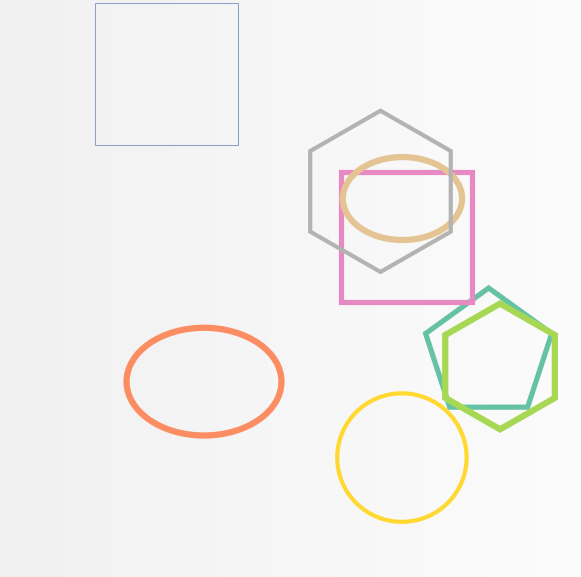[{"shape": "pentagon", "thickness": 2.5, "radius": 0.57, "center": [0.841, 0.386]}, {"shape": "oval", "thickness": 3, "radius": 0.67, "center": [0.351, 0.338]}, {"shape": "square", "thickness": 0.5, "radius": 0.61, "center": [0.287, 0.872]}, {"shape": "square", "thickness": 2.5, "radius": 0.56, "center": [0.699, 0.589]}, {"shape": "hexagon", "thickness": 3, "radius": 0.54, "center": [0.86, 0.365]}, {"shape": "circle", "thickness": 2, "radius": 0.56, "center": [0.691, 0.207]}, {"shape": "oval", "thickness": 3, "radius": 0.51, "center": [0.692, 0.655]}, {"shape": "hexagon", "thickness": 2, "radius": 0.7, "center": [0.655, 0.668]}]